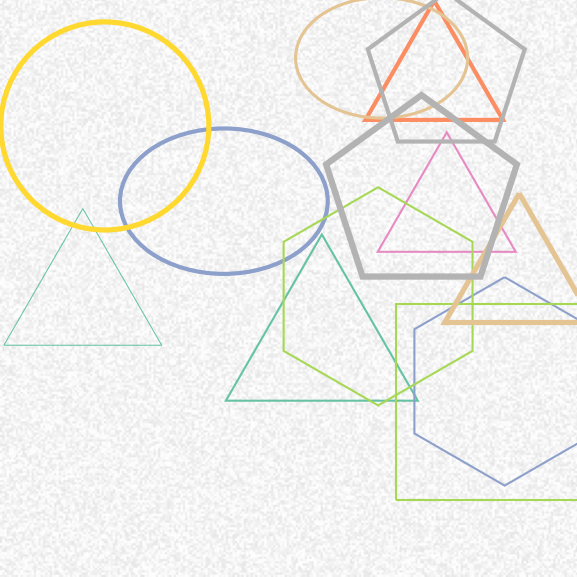[{"shape": "triangle", "thickness": 0.5, "radius": 0.79, "center": [0.143, 0.48]}, {"shape": "triangle", "thickness": 1, "radius": 0.96, "center": [0.557, 0.401]}, {"shape": "triangle", "thickness": 2, "radius": 0.69, "center": [0.752, 0.86]}, {"shape": "hexagon", "thickness": 1, "radius": 0.9, "center": [0.874, 0.339]}, {"shape": "oval", "thickness": 2, "radius": 0.9, "center": [0.388, 0.651]}, {"shape": "triangle", "thickness": 1, "radius": 0.69, "center": [0.774, 0.632]}, {"shape": "square", "thickness": 1, "radius": 0.85, "center": [0.855, 0.303]}, {"shape": "hexagon", "thickness": 1, "radius": 0.94, "center": [0.655, 0.486]}, {"shape": "circle", "thickness": 2.5, "radius": 0.9, "center": [0.181, 0.781]}, {"shape": "triangle", "thickness": 2.5, "radius": 0.74, "center": [0.899, 0.515]}, {"shape": "oval", "thickness": 1.5, "radius": 0.74, "center": [0.661, 0.899]}, {"shape": "pentagon", "thickness": 3, "radius": 0.87, "center": [0.73, 0.661]}, {"shape": "pentagon", "thickness": 2, "radius": 0.71, "center": [0.773, 0.87]}]